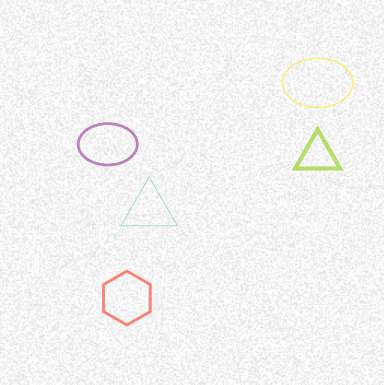[{"shape": "triangle", "thickness": 0.5, "radius": 0.42, "center": [0.387, 0.456]}, {"shape": "hexagon", "thickness": 2, "radius": 0.35, "center": [0.33, 0.226]}, {"shape": "triangle", "thickness": 3, "radius": 0.34, "center": [0.825, 0.596]}, {"shape": "oval", "thickness": 2, "radius": 0.38, "center": [0.28, 0.625]}, {"shape": "oval", "thickness": 1, "radius": 0.46, "center": [0.825, 0.785]}]